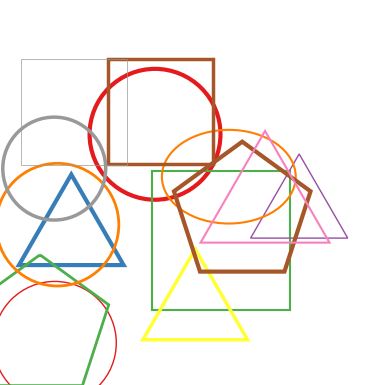[{"shape": "circle", "thickness": 1, "radius": 0.8, "center": [0.142, 0.109]}, {"shape": "circle", "thickness": 3, "radius": 0.85, "center": [0.403, 0.651]}, {"shape": "triangle", "thickness": 3, "radius": 0.78, "center": [0.185, 0.39]}, {"shape": "square", "thickness": 1.5, "radius": 0.9, "center": [0.574, 0.375]}, {"shape": "pentagon", "thickness": 2, "radius": 0.94, "center": [0.104, 0.15]}, {"shape": "triangle", "thickness": 1, "radius": 0.73, "center": [0.777, 0.454]}, {"shape": "circle", "thickness": 2, "radius": 0.8, "center": [0.149, 0.416]}, {"shape": "oval", "thickness": 1.5, "radius": 0.87, "center": [0.594, 0.541]}, {"shape": "triangle", "thickness": 2.5, "radius": 0.78, "center": [0.507, 0.196]}, {"shape": "pentagon", "thickness": 3, "radius": 0.93, "center": [0.629, 0.445]}, {"shape": "square", "thickness": 2.5, "radius": 0.68, "center": [0.416, 0.71]}, {"shape": "triangle", "thickness": 1.5, "radius": 0.97, "center": [0.688, 0.466]}, {"shape": "circle", "thickness": 2.5, "radius": 0.67, "center": [0.141, 0.562]}, {"shape": "square", "thickness": 0.5, "radius": 0.69, "center": [0.192, 0.709]}]